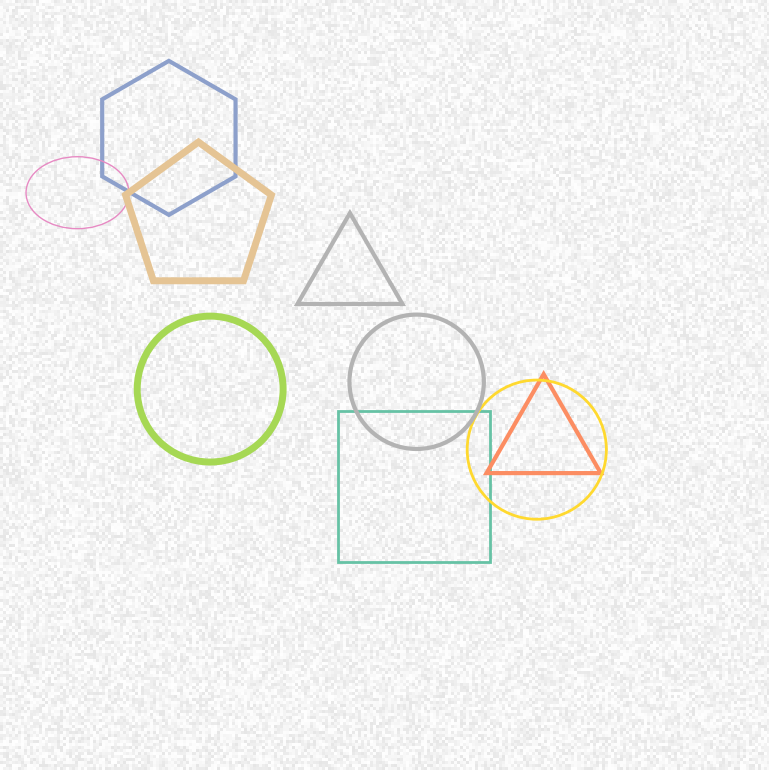[{"shape": "square", "thickness": 1, "radius": 0.49, "center": [0.538, 0.368]}, {"shape": "triangle", "thickness": 1.5, "radius": 0.43, "center": [0.706, 0.428]}, {"shape": "hexagon", "thickness": 1.5, "radius": 0.5, "center": [0.219, 0.821]}, {"shape": "oval", "thickness": 0.5, "radius": 0.33, "center": [0.101, 0.75]}, {"shape": "circle", "thickness": 2.5, "radius": 0.47, "center": [0.273, 0.495]}, {"shape": "circle", "thickness": 1, "radius": 0.45, "center": [0.697, 0.416]}, {"shape": "pentagon", "thickness": 2.5, "radius": 0.5, "center": [0.258, 0.716]}, {"shape": "circle", "thickness": 1.5, "radius": 0.44, "center": [0.541, 0.504]}, {"shape": "triangle", "thickness": 1.5, "radius": 0.39, "center": [0.454, 0.645]}]